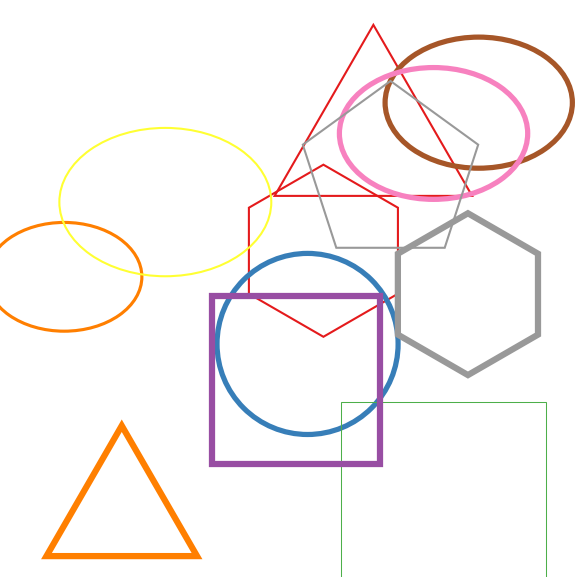[{"shape": "hexagon", "thickness": 1, "radius": 0.74, "center": [0.56, 0.565]}, {"shape": "triangle", "thickness": 1, "radius": 0.99, "center": [0.647, 0.759]}, {"shape": "circle", "thickness": 2.5, "radius": 0.78, "center": [0.533, 0.404]}, {"shape": "square", "thickness": 0.5, "radius": 0.88, "center": [0.768, 0.126]}, {"shape": "square", "thickness": 3, "radius": 0.72, "center": [0.513, 0.341]}, {"shape": "oval", "thickness": 1.5, "radius": 0.67, "center": [0.111, 0.52]}, {"shape": "triangle", "thickness": 3, "radius": 0.75, "center": [0.211, 0.111]}, {"shape": "oval", "thickness": 1, "radius": 0.92, "center": [0.286, 0.649]}, {"shape": "oval", "thickness": 2.5, "radius": 0.81, "center": [0.829, 0.821]}, {"shape": "oval", "thickness": 2.5, "radius": 0.82, "center": [0.751, 0.768]}, {"shape": "pentagon", "thickness": 1, "radius": 0.8, "center": [0.676, 0.699]}, {"shape": "hexagon", "thickness": 3, "radius": 0.7, "center": [0.81, 0.49]}]